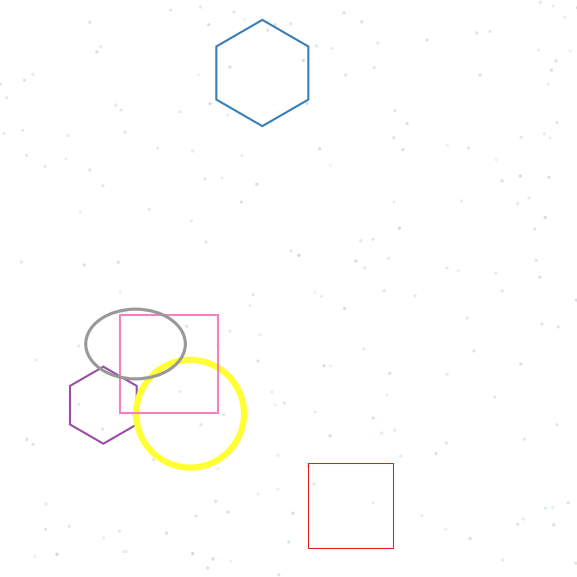[{"shape": "square", "thickness": 0.5, "radius": 0.37, "center": [0.606, 0.123]}, {"shape": "hexagon", "thickness": 1, "radius": 0.46, "center": [0.454, 0.873]}, {"shape": "hexagon", "thickness": 1, "radius": 0.33, "center": [0.179, 0.298]}, {"shape": "circle", "thickness": 3, "radius": 0.47, "center": [0.329, 0.283]}, {"shape": "square", "thickness": 1, "radius": 0.42, "center": [0.292, 0.368]}, {"shape": "oval", "thickness": 1.5, "radius": 0.43, "center": [0.235, 0.403]}]